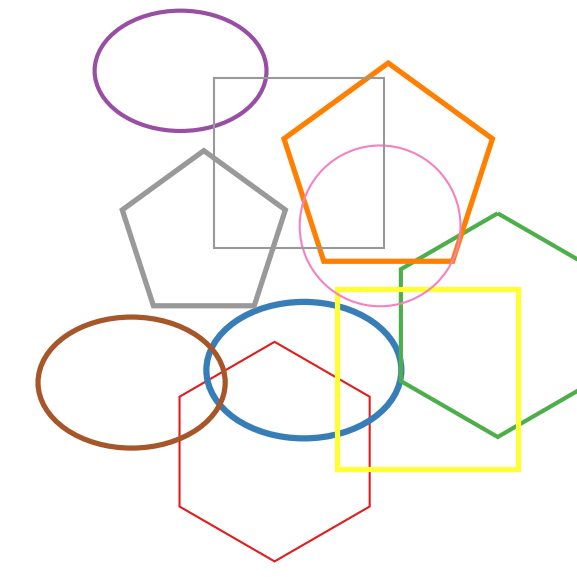[{"shape": "hexagon", "thickness": 1, "radius": 0.95, "center": [0.475, 0.217]}, {"shape": "oval", "thickness": 3, "radius": 0.84, "center": [0.526, 0.358]}, {"shape": "hexagon", "thickness": 2, "radius": 0.97, "center": [0.862, 0.436]}, {"shape": "oval", "thickness": 2, "radius": 0.74, "center": [0.313, 0.876]}, {"shape": "pentagon", "thickness": 2.5, "radius": 0.95, "center": [0.672, 0.7]}, {"shape": "square", "thickness": 2.5, "radius": 0.78, "center": [0.74, 0.343]}, {"shape": "oval", "thickness": 2.5, "radius": 0.81, "center": [0.228, 0.337]}, {"shape": "circle", "thickness": 1, "radius": 0.7, "center": [0.658, 0.608]}, {"shape": "pentagon", "thickness": 2.5, "radius": 0.74, "center": [0.353, 0.59]}, {"shape": "square", "thickness": 1, "radius": 0.73, "center": [0.518, 0.717]}]